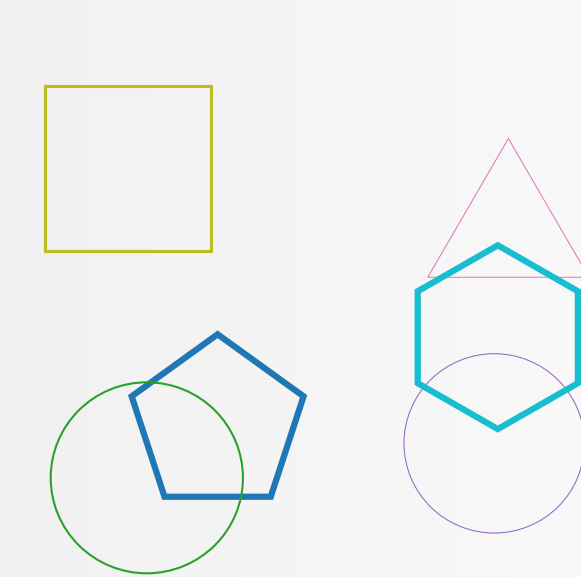[{"shape": "pentagon", "thickness": 3, "radius": 0.78, "center": [0.374, 0.265]}, {"shape": "circle", "thickness": 1, "radius": 0.83, "center": [0.253, 0.172]}, {"shape": "circle", "thickness": 0.5, "radius": 0.78, "center": [0.85, 0.231]}, {"shape": "triangle", "thickness": 0.5, "radius": 0.8, "center": [0.875, 0.599]}, {"shape": "square", "thickness": 1.5, "radius": 0.71, "center": [0.221, 0.708]}, {"shape": "hexagon", "thickness": 3, "radius": 0.8, "center": [0.856, 0.415]}]